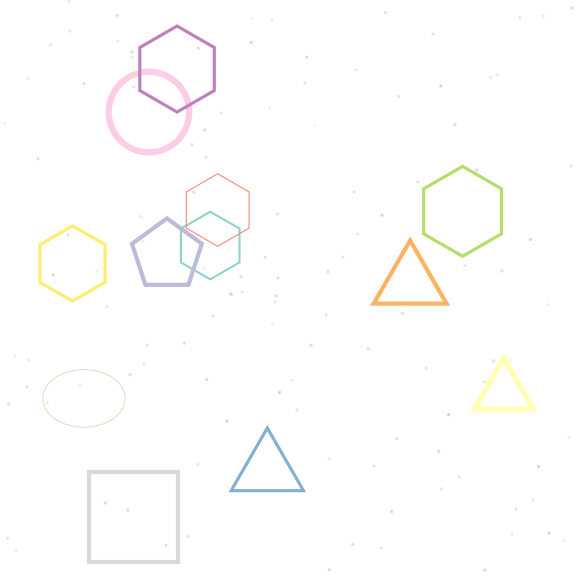[{"shape": "hexagon", "thickness": 1, "radius": 0.29, "center": [0.364, 0.574]}, {"shape": "triangle", "thickness": 2.5, "radius": 0.29, "center": [0.872, 0.32]}, {"shape": "pentagon", "thickness": 2, "radius": 0.32, "center": [0.289, 0.557]}, {"shape": "hexagon", "thickness": 0.5, "radius": 0.31, "center": [0.377, 0.635]}, {"shape": "triangle", "thickness": 1.5, "radius": 0.36, "center": [0.463, 0.186]}, {"shape": "triangle", "thickness": 2, "radius": 0.36, "center": [0.71, 0.51]}, {"shape": "hexagon", "thickness": 1.5, "radius": 0.39, "center": [0.801, 0.633]}, {"shape": "circle", "thickness": 3, "radius": 0.35, "center": [0.258, 0.805]}, {"shape": "square", "thickness": 2, "radius": 0.39, "center": [0.231, 0.104]}, {"shape": "hexagon", "thickness": 1.5, "radius": 0.37, "center": [0.307, 0.88]}, {"shape": "oval", "thickness": 0.5, "radius": 0.36, "center": [0.145, 0.309]}, {"shape": "hexagon", "thickness": 1.5, "radius": 0.33, "center": [0.126, 0.543]}]